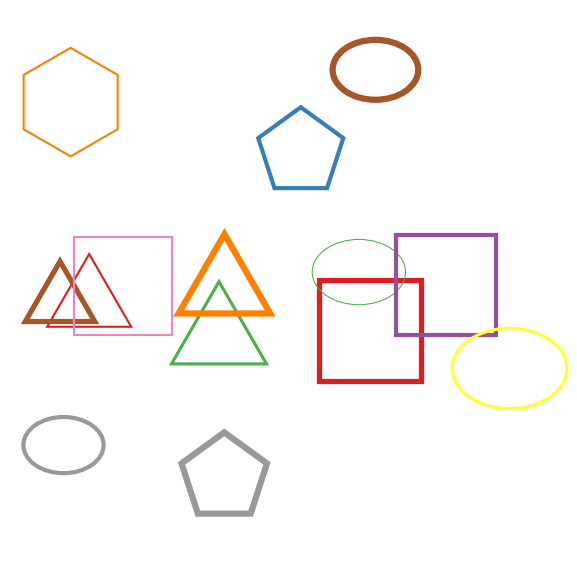[{"shape": "triangle", "thickness": 1, "radius": 0.42, "center": [0.154, 0.475]}, {"shape": "square", "thickness": 2.5, "radius": 0.44, "center": [0.641, 0.427]}, {"shape": "pentagon", "thickness": 2, "radius": 0.39, "center": [0.521, 0.736]}, {"shape": "oval", "thickness": 0.5, "radius": 0.4, "center": [0.621, 0.528]}, {"shape": "triangle", "thickness": 1.5, "radius": 0.47, "center": [0.379, 0.416]}, {"shape": "square", "thickness": 2, "radius": 0.43, "center": [0.772, 0.506]}, {"shape": "hexagon", "thickness": 1, "radius": 0.47, "center": [0.122, 0.822]}, {"shape": "triangle", "thickness": 3, "radius": 0.46, "center": [0.389, 0.502]}, {"shape": "oval", "thickness": 1.5, "radius": 0.5, "center": [0.882, 0.361]}, {"shape": "oval", "thickness": 3, "radius": 0.37, "center": [0.65, 0.878]}, {"shape": "triangle", "thickness": 2.5, "radius": 0.35, "center": [0.104, 0.477]}, {"shape": "square", "thickness": 1, "radius": 0.43, "center": [0.213, 0.504]}, {"shape": "pentagon", "thickness": 3, "radius": 0.39, "center": [0.388, 0.173]}, {"shape": "oval", "thickness": 2, "radius": 0.35, "center": [0.11, 0.228]}]